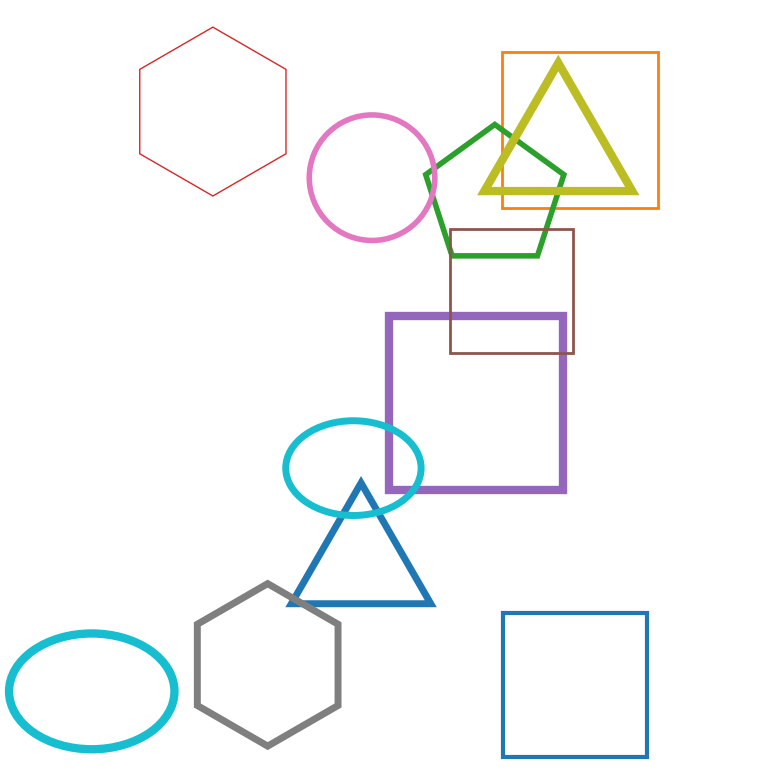[{"shape": "triangle", "thickness": 2.5, "radius": 0.52, "center": [0.469, 0.268]}, {"shape": "square", "thickness": 1.5, "radius": 0.47, "center": [0.747, 0.11]}, {"shape": "square", "thickness": 1, "radius": 0.51, "center": [0.753, 0.832]}, {"shape": "pentagon", "thickness": 2, "radius": 0.47, "center": [0.643, 0.744]}, {"shape": "hexagon", "thickness": 0.5, "radius": 0.55, "center": [0.276, 0.855]}, {"shape": "square", "thickness": 3, "radius": 0.56, "center": [0.618, 0.476]}, {"shape": "square", "thickness": 1, "radius": 0.4, "center": [0.664, 0.622]}, {"shape": "circle", "thickness": 2, "radius": 0.41, "center": [0.483, 0.769]}, {"shape": "hexagon", "thickness": 2.5, "radius": 0.53, "center": [0.348, 0.137]}, {"shape": "triangle", "thickness": 3, "radius": 0.55, "center": [0.725, 0.807]}, {"shape": "oval", "thickness": 3, "radius": 0.54, "center": [0.119, 0.102]}, {"shape": "oval", "thickness": 2.5, "radius": 0.44, "center": [0.459, 0.392]}]